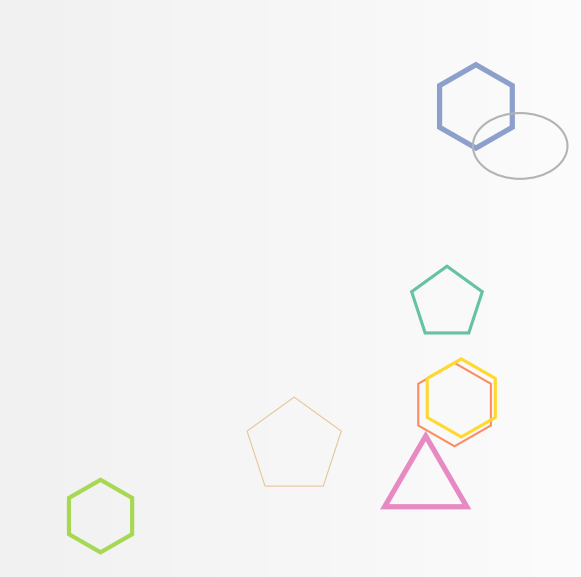[{"shape": "pentagon", "thickness": 1.5, "radius": 0.32, "center": [0.769, 0.474]}, {"shape": "hexagon", "thickness": 1, "radius": 0.36, "center": [0.782, 0.299]}, {"shape": "hexagon", "thickness": 2.5, "radius": 0.36, "center": [0.819, 0.815]}, {"shape": "triangle", "thickness": 2.5, "radius": 0.41, "center": [0.732, 0.162]}, {"shape": "hexagon", "thickness": 2, "radius": 0.31, "center": [0.173, 0.106]}, {"shape": "hexagon", "thickness": 1.5, "radius": 0.34, "center": [0.794, 0.31]}, {"shape": "pentagon", "thickness": 0.5, "radius": 0.43, "center": [0.506, 0.226]}, {"shape": "oval", "thickness": 1, "radius": 0.41, "center": [0.895, 0.746]}]